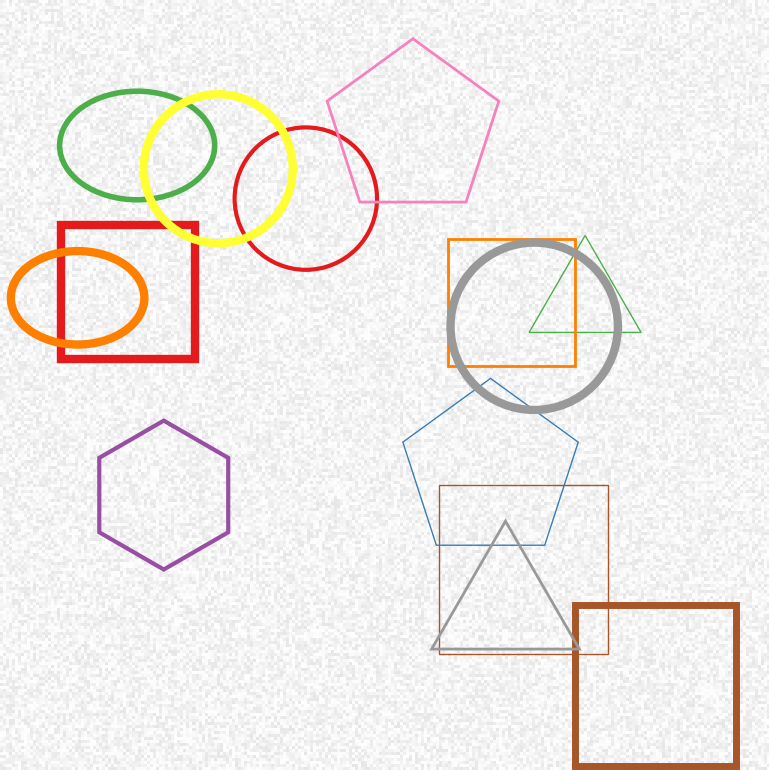[{"shape": "circle", "thickness": 1.5, "radius": 0.46, "center": [0.397, 0.742]}, {"shape": "square", "thickness": 3, "radius": 0.44, "center": [0.166, 0.621]}, {"shape": "pentagon", "thickness": 0.5, "radius": 0.6, "center": [0.637, 0.389]}, {"shape": "triangle", "thickness": 0.5, "radius": 0.42, "center": [0.76, 0.61]}, {"shape": "oval", "thickness": 2, "radius": 0.5, "center": [0.178, 0.811]}, {"shape": "hexagon", "thickness": 1.5, "radius": 0.48, "center": [0.213, 0.357]}, {"shape": "square", "thickness": 1, "radius": 0.41, "center": [0.664, 0.607]}, {"shape": "oval", "thickness": 3, "radius": 0.43, "center": [0.101, 0.613]}, {"shape": "circle", "thickness": 3, "radius": 0.48, "center": [0.283, 0.781]}, {"shape": "square", "thickness": 2.5, "radius": 0.52, "center": [0.852, 0.11]}, {"shape": "square", "thickness": 0.5, "radius": 0.55, "center": [0.68, 0.261]}, {"shape": "pentagon", "thickness": 1, "radius": 0.59, "center": [0.536, 0.832]}, {"shape": "circle", "thickness": 3, "radius": 0.54, "center": [0.694, 0.576]}, {"shape": "triangle", "thickness": 1, "radius": 0.55, "center": [0.656, 0.212]}]